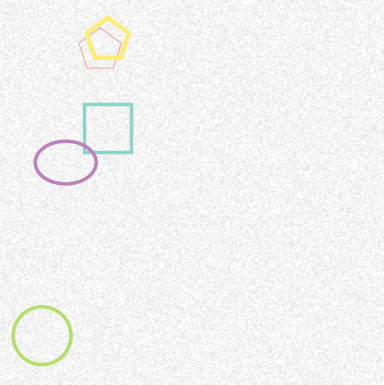[{"shape": "square", "thickness": 2.5, "radius": 0.31, "center": [0.28, 0.668]}, {"shape": "pentagon", "thickness": 0.5, "radius": 0.29, "center": [0.26, 0.87]}, {"shape": "circle", "thickness": 2.5, "radius": 0.38, "center": [0.109, 0.128]}, {"shape": "oval", "thickness": 2.5, "radius": 0.4, "center": [0.171, 0.578]}, {"shape": "pentagon", "thickness": 3, "radius": 0.29, "center": [0.28, 0.896]}]